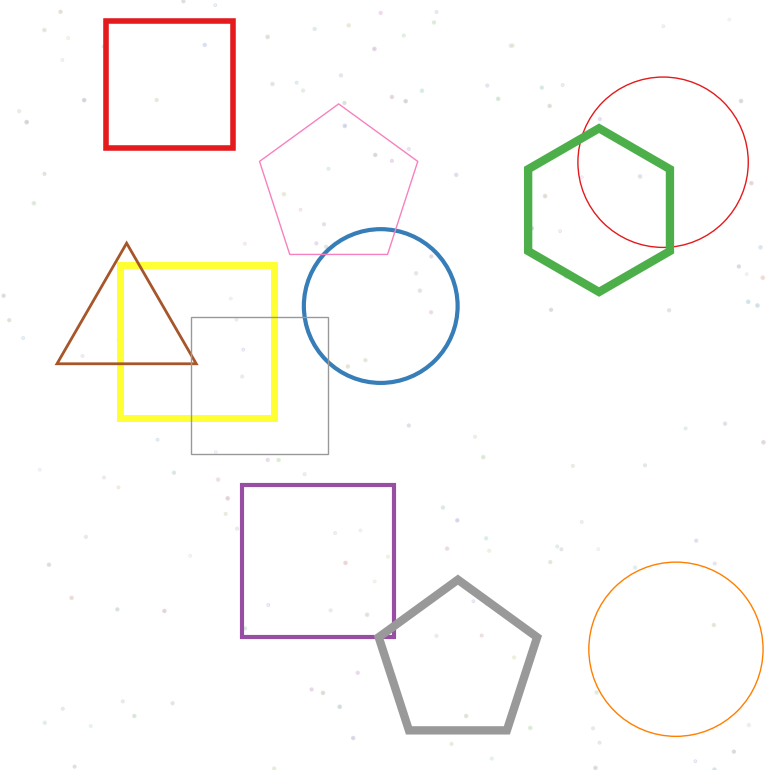[{"shape": "square", "thickness": 2, "radius": 0.41, "center": [0.22, 0.89]}, {"shape": "circle", "thickness": 0.5, "radius": 0.55, "center": [0.861, 0.789]}, {"shape": "circle", "thickness": 1.5, "radius": 0.5, "center": [0.494, 0.603]}, {"shape": "hexagon", "thickness": 3, "radius": 0.53, "center": [0.778, 0.727]}, {"shape": "square", "thickness": 1.5, "radius": 0.49, "center": [0.414, 0.271]}, {"shape": "circle", "thickness": 0.5, "radius": 0.57, "center": [0.878, 0.157]}, {"shape": "square", "thickness": 2.5, "radius": 0.5, "center": [0.256, 0.556]}, {"shape": "triangle", "thickness": 1, "radius": 0.52, "center": [0.164, 0.58]}, {"shape": "pentagon", "thickness": 0.5, "radius": 0.54, "center": [0.44, 0.757]}, {"shape": "pentagon", "thickness": 3, "radius": 0.54, "center": [0.595, 0.139]}, {"shape": "square", "thickness": 0.5, "radius": 0.44, "center": [0.337, 0.499]}]